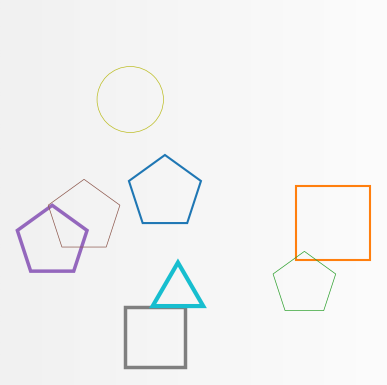[{"shape": "pentagon", "thickness": 1.5, "radius": 0.49, "center": [0.426, 0.5]}, {"shape": "square", "thickness": 1.5, "radius": 0.48, "center": [0.859, 0.421]}, {"shape": "pentagon", "thickness": 0.5, "radius": 0.42, "center": [0.786, 0.262]}, {"shape": "pentagon", "thickness": 2.5, "radius": 0.47, "center": [0.135, 0.372]}, {"shape": "pentagon", "thickness": 0.5, "radius": 0.49, "center": [0.217, 0.437]}, {"shape": "square", "thickness": 2.5, "radius": 0.39, "center": [0.4, 0.125]}, {"shape": "circle", "thickness": 0.5, "radius": 0.43, "center": [0.336, 0.742]}, {"shape": "triangle", "thickness": 3, "radius": 0.38, "center": [0.459, 0.243]}]